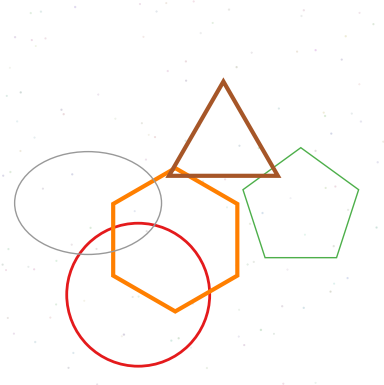[{"shape": "circle", "thickness": 2, "radius": 0.93, "center": [0.359, 0.235]}, {"shape": "pentagon", "thickness": 1, "radius": 0.79, "center": [0.781, 0.458]}, {"shape": "hexagon", "thickness": 3, "radius": 0.93, "center": [0.455, 0.377]}, {"shape": "triangle", "thickness": 3, "radius": 0.82, "center": [0.58, 0.625]}, {"shape": "oval", "thickness": 1, "radius": 0.95, "center": [0.229, 0.473]}]